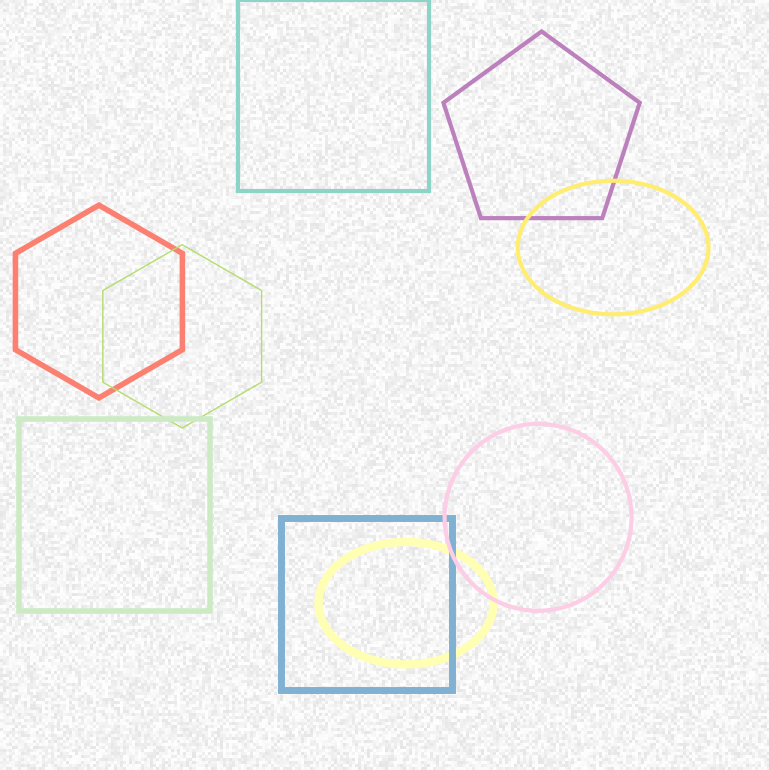[{"shape": "square", "thickness": 1.5, "radius": 0.62, "center": [0.433, 0.876]}, {"shape": "oval", "thickness": 3, "radius": 0.57, "center": [0.527, 0.217]}, {"shape": "hexagon", "thickness": 2, "radius": 0.63, "center": [0.128, 0.608]}, {"shape": "square", "thickness": 2.5, "radius": 0.56, "center": [0.476, 0.216]}, {"shape": "hexagon", "thickness": 0.5, "radius": 0.6, "center": [0.237, 0.563]}, {"shape": "circle", "thickness": 1.5, "radius": 0.61, "center": [0.699, 0.328]}, {"shape": "pentagon", "thickness": 1.5, "radius": 0.67, "center": [0.703, 0.825]}, {"shape": "square", "thickness": 2, "radius": 0.62, "center": [0.149, 0.331]}, {"shape": "oval", "thickness": 1.5, "radius": 0.62, "center": [0.796, 0.679]}]